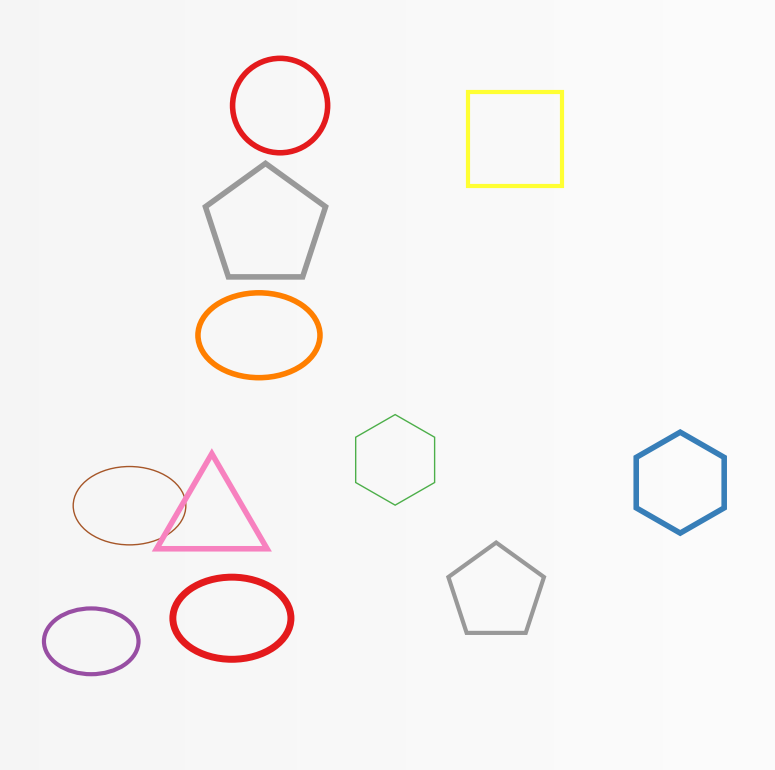[{"shape": "circle", "thickness": 2, "radius": 0.31, "center": [0.361, 0.863]}, {"shape": "oval", "thickness": 2.5, "radius": 0.38, "center": [0.299, 0.197]}, {"shape": "hexagon", "thickness": 2, "radius": 0.33, "center": [0.878, 0.373]}, {"shape": "hexagon", "thickness": 0.5, "radius": 0.29, "center": [0.51, 0.403]}, {"shape": "oval", "thickness": 1.5, "radius": 0.31, "center": [0.118, 0.167]}, {"shape": "oval", "thickness": 2, "radius": 0.39, "center": [0.334, 0.565]}, {"shape": "square", "thickness": 1.5, "radius": 0.3, "center": [0.664, 0.819]}, {"shape": "oval", "thickness": 0.5, "radius": 0.36, "center": [0.167, 0.343]}, {"shape": "triangle", "thickness": 2, "radius": 0.41, "center": [0.273, 0.328]}, {"shape": "pentagon", "thickness": 2, "radius": 0.41, "center": [0.343, 0.706]}, {"shape": "pentagon", "thickness": 1.5, "radius": 0.32, "center": [0.64, 0.231]}]